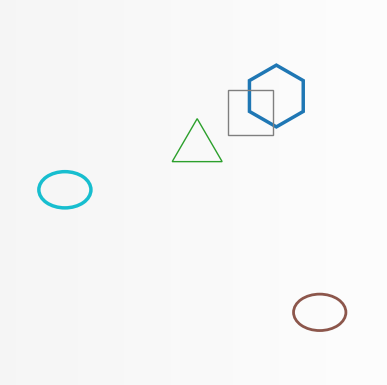[{"shape": "hexagon", "thickness": 2.5, "radius": 0.4, "center": [0.713, 0.751]}, {"shape": "triangle", "thickness": 1, "radius": 0.37, "center": [0.509, 0.617]}, {"shape": "oval", "thickness": 2, "radius": 0.34, "center": [0.825, 0.189]}, {"shape": "square", "thickness": 1, "radius": 0.29, "center": [0.647, 0.707]}, {"shape": "oval", "thickness": 2.5, "radius": 0.34, "center": [0.167, 0.507]}]